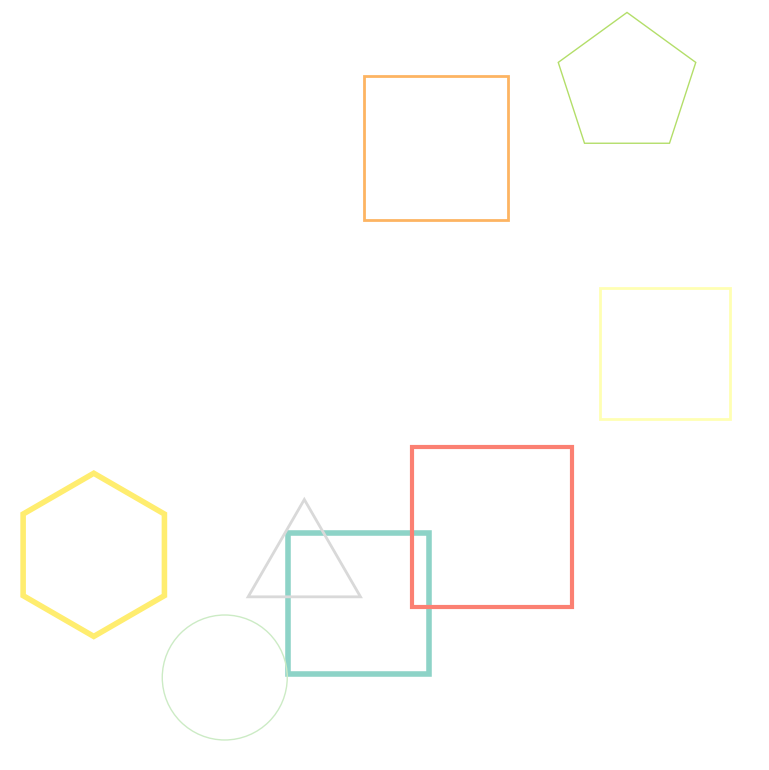[{"shape": "square", "thickness": 2, "radius": 0.46, "center": [0.465, 0.216]}, {"shape": "square", "thickness": 1, "radius": 0.42, "center": [0.863, 0.541]}, {"shape": "square", "thickness": 1.5, "radius": 0.52, "center": [0.639, 0.315]}, {"shape": "square", "thickness": 1, "radius": 0.47, "center": [0.566, 0.808]}, {"shape": "pentagon", "thickness": 0.5, "radius": 0.47, "center": [0.814, 0.89]}, {"shape": "triangle", "thickness": 1, "radius": 0.42, "center": [0.395, 0.267]}, {"shape": "circle", "thickness": 0.5, "radius": 0.41, "center": [0.292, 0.12]}, {"shape": "hexagon", "thickness": 2, "radius": 0.53, "center": [0.122, 0.279]}]